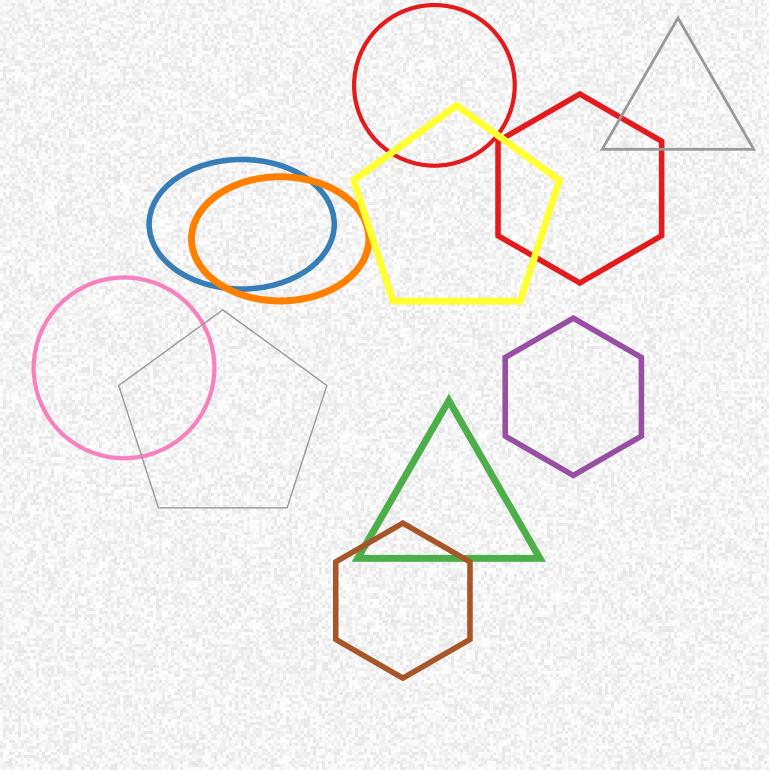[{"shape": "hexagon", "thickness": 2, "radius": 0.61, "center": [0.753, 0.755]}, {"shape": "circle", "thickness": 1.5, "radius": 0.52, "center": [0.564, 0.889]}, {"shape": "oval", "thickness": 2, "radius": 0.6, "center": [0.314, 0.709]}, {"shape": "triangle", "thickness": 2.5, "radius": 0.68, "center": [0.583, 0.343]}, {"shape": "hexagon", "thickness": 2, "radius": 0.51, "center": [0.745, 0.485]}, {"shape": "oval", "thickness": 2.5, "radius": 0.58, "center": [0.364, 0.69]}, {"shape": "pentagon", "thickness": 2.5, "radius": 0.7, "center": [0.593, 0.723]}, {"shape": "hexagon", "thickness": 2, "radius": 0.5, "center": [0.523, 0.22]}, {"shape": "circle", "thickness": 1.5, "radius": 0.59, "center": [0.161, 0.522]}, {"shape": "pentagon", "thickness": 0.5, "radius": 0.71, "center": [0.289, 0.455]}, {"shape": "triangle", "thickness": 1, "radius": 0.57, "center": [0.88, 0.863]}]